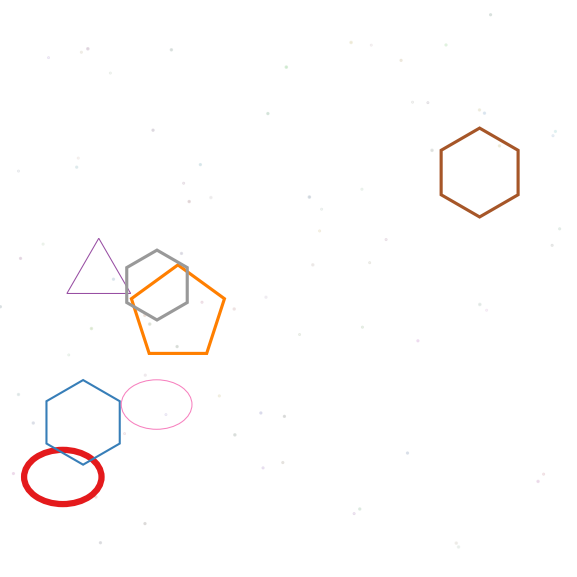[{"shape": "oval", "thickness": 3, "radius": 0.34, "center": [0.109, 0.173]}, {"shape": "hexagon", "thickness": 1, "radius": 0.37, "center": [0.144, 0.268]}, {"shape": "triangle", "thickness": 0.5, "radius": 0.32, "center": [0.171, 0.523]}, {"shape": "pentagon", "thickness": 1.5, "radius": 0.42, "center": [0.308, 0.456]}, {"shape": "hexagon", "thickness": 1.5, "radius": 0.38, "center": [0.831, 0.7]}, {"shape": "oval", "thickness": 0.5, "radius": 0.31, "center": [0.271, 0.299]}, {"shape": "hexagon", "thickness": 1.5, "radius": 0.3, "center": [0.272, 0.506]}]